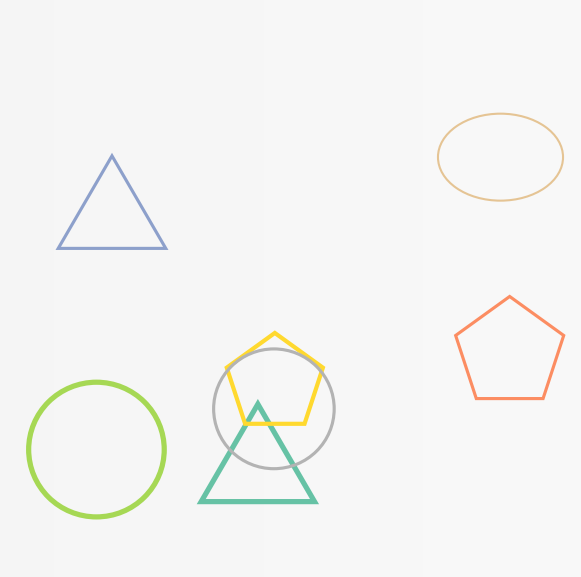[{"shape": "triangle", "thickness": 2.5, "radius": 0.56, "center": [0.444, 0.187]}, {"shape": "pentagon", "thickness": 1.5, "radius": 0.49, "center": [0.877, 0.388]}, {"shape": "triangle", "thickness": 1.5, "radius": 0.53, "center": [0.193, 0.622]}, {"shape": "circle", "thickness": 2.5, "radius": 0.58, "center": [0.166, 0.221]}, {"shape": "pentagon", "thickness": 2, "radius": 0.43, "center": [0.473, 0.336]}, {"shape": "oval", "thickness": 1, "radius": 0.54, "center": [0.861, 0.727]}, {"shape": "circle", "thickness": 1.5, "radius": 0.52, "center": [0.471, 0.291]}]